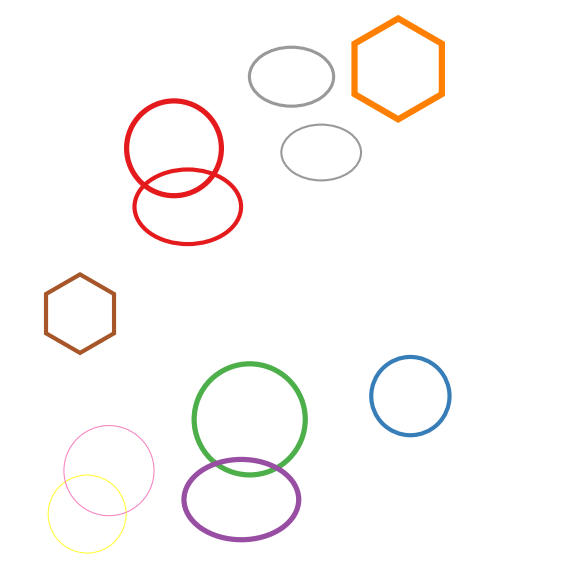[{"shape": "oval", "thickness": 2, "radius": 0.46, "center": [0.325, 0.641]}, {"shape": "circle", "thickness": 2.5, "radius": 0.41, "center": [0.301, 0.742]}, {"shape": "circle", "thickness": 2, "radius": 0.34, "center": [0.711, 0.313]}, {"shape": "circle", "thickness": 2.5, "radius": 0.48, "center": [0.432, 0.273]}, {"shape": "oval", "thickness": 2.5, "radius": 0.5, "center": [0.418, 0.134]}, {"shape": "hexagon", "thickness": 3, "radius": 0.44, "center": [0.69, 0.88]}, {"shape": "circle", "thickness": 0.5, "radius": 0.34, "center": [0.151, 0.109]}, {"shape": "hexagon", "thickness": 2, "radius": 0.34, "center": [0.139, 0.456]}, {"shape": "circle", "thickness": 0.5, "radius": 0.39, "center": [0.189, 0.184]}, {"shape": "oval", "thickness": 1.5, "radius": 0.36, "center": [0.505, 0.866]}, {"shape": "oval", "thickness": 1, "radius": 0.34, "center": [0.556, 0.735]}]